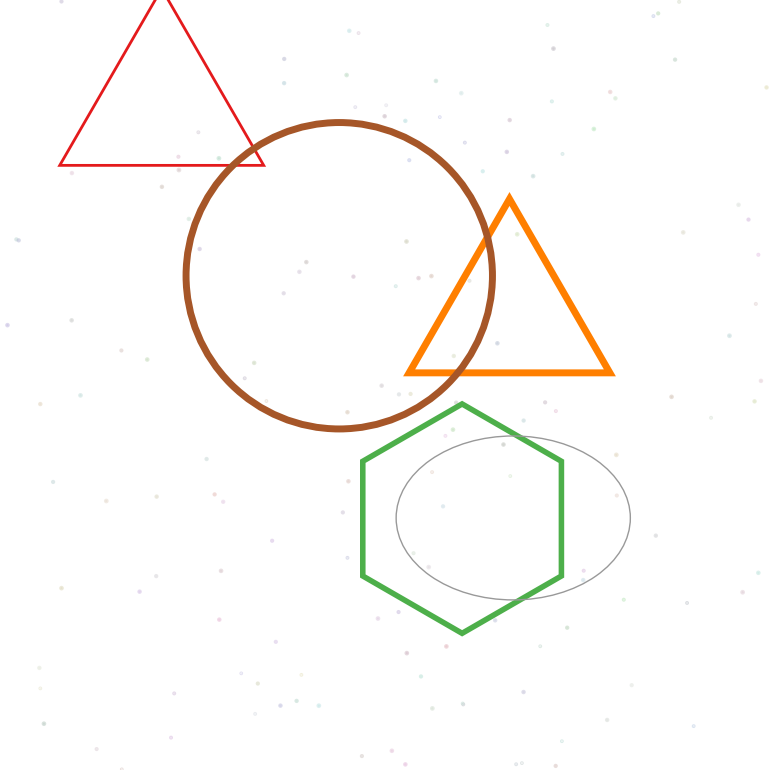[{"shape": "triangle", "thickness": 1, "radius": 0.76, "center": [0.21, 0.862]}, {"shape": "hexagon", "thickness": 2, "radius": 0.74, "center": [0.6, 0.326]}, {"shape": "triangle", "thickness": 2.5, "radius": 0.75, "center": [0.662, 0.591]}, {"shape": "circle", "thickness": 2.5, "radius": 0.99, "center": [0.441, 0.642]}, {"shape": "oval", "thickness": 0.5, "radius": 0.76, "center": [0.667, 0.327]}]